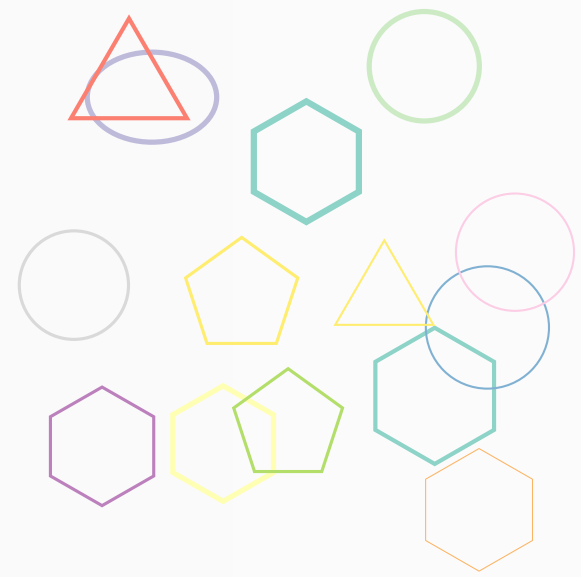[{"shape": "hexagon", "thickness": 3, "radius": 0.52, "center": [0.527, 0.719]}, {"shape": "hexagon", "thickness": 2, "radius": 0.59, "center": [0.748, 0.314]}, {"shape": "hexagon", "thickness": 2.5, "radius": 0.5, "center": [0.384, 0.231]}, {"shape": "oval", "thickness": 2.5, "radius": 0.56, "center": [0.261, 0.831]}, {"shape": "triangle", "thickness": 2, "radius": 0.58, "center": [0.222, 0.852]}, {"shape": "circle", "thickness": 1, "radius": 0.53, "center": [0.839, 0.432]}, {"shape": "hexagon", "thickness": 0.5, "radius": 0.53, "center": [0.824, 0.116]}, {"shape": "pentagon", "thickness": 1.5, "radius": 0.49, "center": [0.496, 0.262]}, {"shape": "circle", "thickness": 1, "radius": 0.51, "center": [0.886, 0.562]}, {"shape": "circle", "thickness": 1.5, "radius": 0.47, "center": [0.127, 0.505]}, {"shape": "hexagon", "thickness": 1.5, "radius": 0.51, "center": [0.176, 0.226]}, {"shape": "circle", "thickness": 2.5, "radius": 0.47, "center": [0.73, 0.884]}, {"shape": "triangle", "thickness": 1, "radius": 0.49, "center": [0.661, 0.485]}, {"shape": "pentagon", "thickness": 1.5, "radius": 0.51, "center": [0.416, 0.487]}]